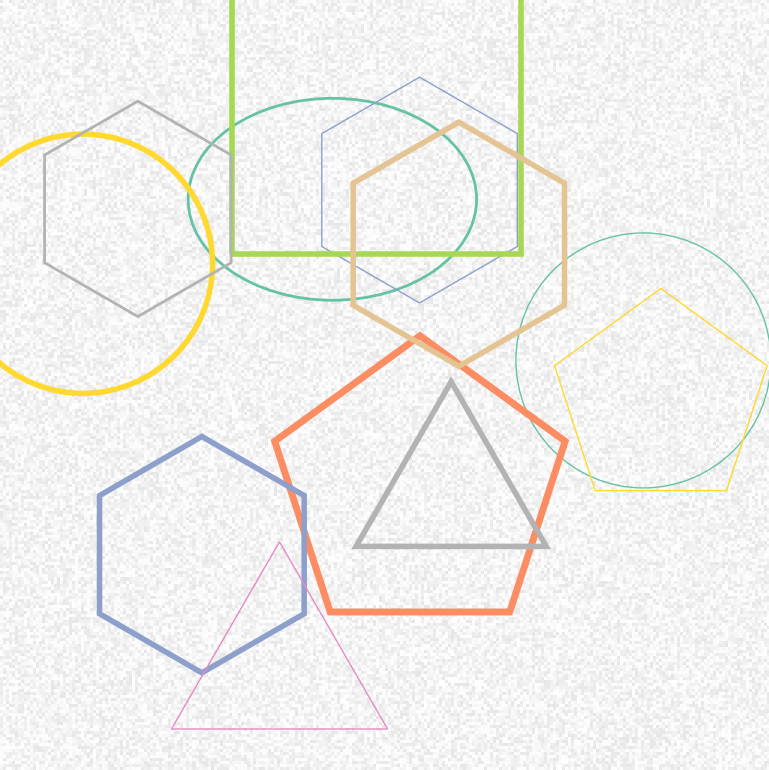[{"shape": "circle", "thickness": 0.5, "radius": 0.83, "center": [0.836, 0.532]}, {"shape": "oval", "thickness": 1, "radius": 0.94, "center": [0.432, 0.741]}, {"shape": "pentagon", "thickness": 2.5, "radius": 0.99, "center": [0.545, 0.366]}, {"shape": "hexagon", "thickness": 0.5, "radius": 0.73, "center": [0.545, 0.753]}, {"shape": "hexagon", "thickness": 2, "radius": 0.77, "center": [0.262, 0.28]}, {"shape": "triangle", "thickness": 0.5, "radius": 0.81, "center": [0.363, 0.134]}, {"shape": "square", "thickness": 2, "radius": 0.94, "center": [0.489, 0.858]}, {"shape": "pentagon", "thickness": 0.5, "radius": 0.73, "center": [0.858, 0.48]}, {"shape": "circle", "thickness": 2, "radius": 0.84, "center": [0.108, 0.657]}, {"shape": "hexagon", "thickness": 2, "radius": 0.79, "center": [0.596, 0.683]}, {"shape": "triangle", "thickness": 2, "radius": 0.71, "center": [0.586, 0.362]}, {"shape": "hexagon", "thickness": 1, "radius": 0.7, "center": [0.179, 0.729]}]